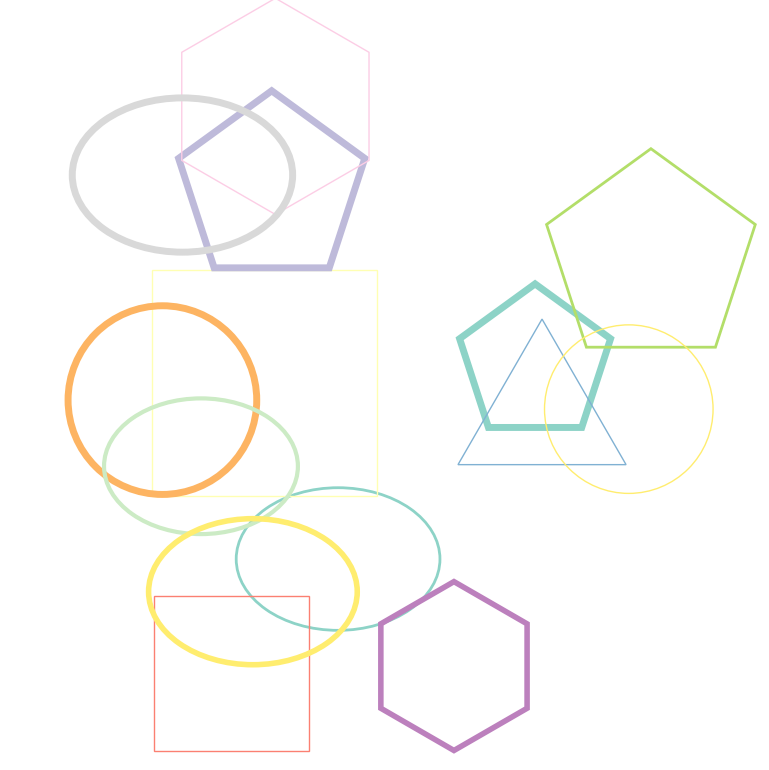[{"shape": "pentagon", "thickness": 2.5, "radius": 0.52, "center": [0.695, 0.528]}, {"shape": "oval", "thickness": 1, "radius": 0.66, "center": [0.439, 0.274]}, {"shape": "square", "thickness": 0.5, "radius": 0.73, "center": [0.344, 0.502]}, {"shape": "pentagon", "thickness": 2.5, "radius": 0.64, "center": [0.353, 0.755]}, {"shape": "square", "thickness": 0.5, "radius": 0.5, "center": [0.301, 0.126]}, {"shape": "triangle", "thickness": 0.5, "radius": 0.63, "center": [0.704, 0.46]}, {"shape": "circle", "thickness": 2.5, "radius": 0.61, "center": [0.211, 0.48]}, {"shape": "pentagon", "thickness": 1, "radius": 0.71, "center": [0.845, 0.664]}, {"shape": "hexagon", "thickness": 0.5, "radius": 0.7, "center": [0.358, 0.862]}, {"shape": "oval", "thickness": 2.5, "radius": 0.72, "center": [0.237, 0.773]}, {"shape": "hexagon", "thickness": 2, "radius": 0.55, "center": [0.59, 0.135]}, {"shape": "oval", "thickness": 1.5, "radius": 0.63, "center": [0.261, 0.394]}, {"shape": "circle", "thickness": 0.5, "radius": 0.55, "center": [0.817, 0.469]}, {"shape": "oval", "thickness": 2, "radius": 0.68, "center": [0.328, 0.232]}]